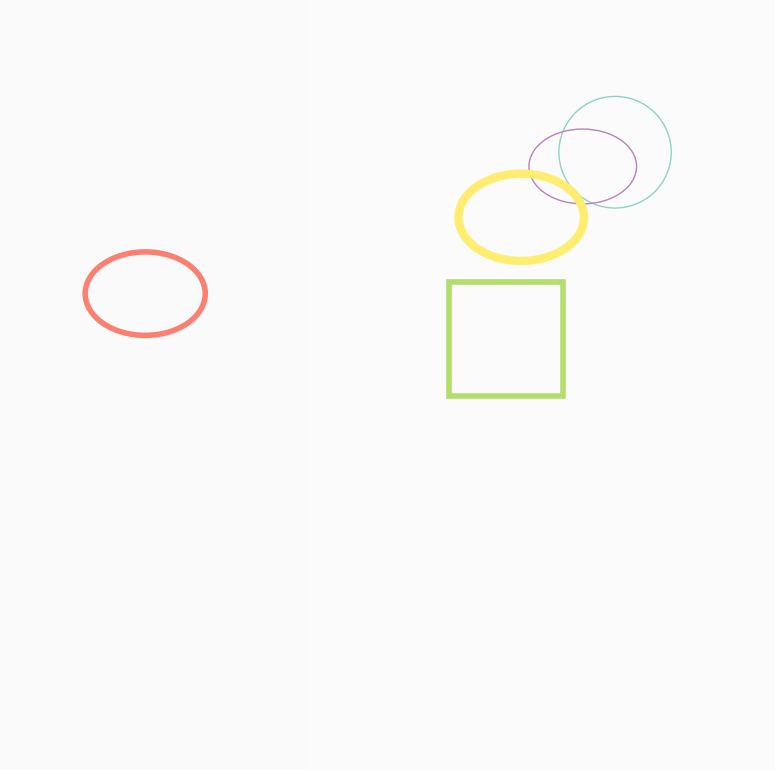[{"shape": "circle", "thickness": 0.5, "radius": 0.36, "center": [0.794, 0.802]}, {"shape": "oval", "thickness": 2, "radius": 0.39, "center": [0.187, 0.619]}, {"shape": "square", "thickness": 2, "radius": 0.37, "center": [0.653, 0.56]}, {"shape": "oval", "thickness": 0.5, "radius": 0.35, "center": [0.752, 0.784]}, {"shape": "oval", "thickness": 3, "radius": 0.4, "center": [0.673, 0.718]}]